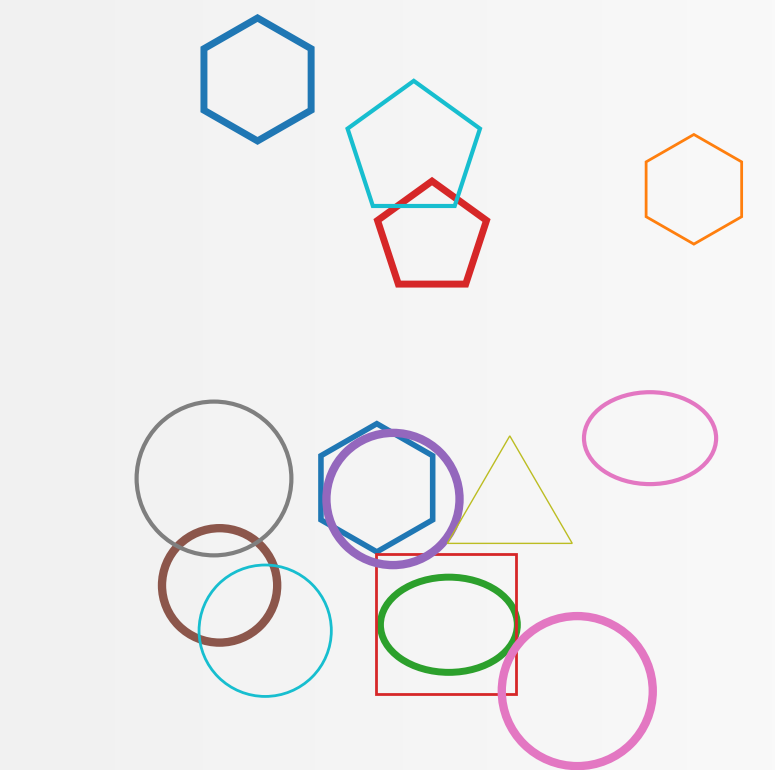[{"shape": "hexagon", "thickness": 2.5, "radius": 0.4, "center": [0.332, 0.897]}, {"shape": "hexagon", "thickness": 2, "radius": 0.42, "center": [0.486, 0.367]}, {"shape": "hexagon", "thickness": 1, "radius": 0.36, "center": [0.895, 0.754]}, {"shape": "oval", "thickness": 2.5, "radius": 0.44, "center": [0.579, 0.189]}, {"shape": "pentagon", "thickness": 2.5, "radius": 0.37, "center": [0.557, 0.691]}, {"shape": "square", "thickness": 1, "radius": 0.45, "center": [0.576, 0.19]}, {"shape": "circle", "thickness": 3, "radius": 0.43, "center": [0.507, 0.352]}, {"shape": "circle", "thickness": 3, "radius": 0.37, "center": [0.283, 0.24]}, {"shape": "circle", "thickness": 3, "radius": 0.49, "center": [0.745, 0.102]}, {"shape": "oval", "thickness": 1.5, "radius": 0.43, "center": [0.839, 0.431]}, {"shape": "circle", "thickness": 1.5, "radius": 0.5, "center": [0.276, 0.379]}, {"shape": "triangle", "thickness": 0.5, "radius": 0.47, "center": [0.658, 0.341]}, {"shape": "circle", "thickness": 1, "radius": 0.43, "center": [0.342, 0.181]}, {"shape": "pentagon", "thickness": 1.5, "radius": 0.45, "center": [0.534, 0.805]}]